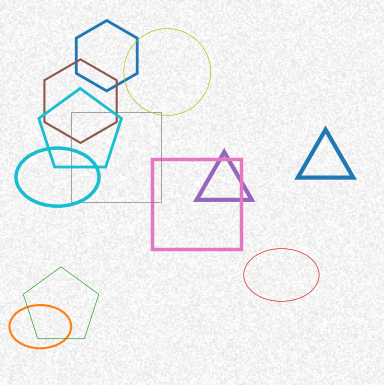[{"shape": "hexagon", "thickness": 2, "radius": 0.46, "center": [0.277, 0.855]}, {"shape": "triangle", "thickness": 3, "radius": 0.42, "center": [0.846, 0.58]}, {"shape": "oval", "thickness": 1.5, "radius": 0.4, "center": [0.105, 0.152]}, {"shape": "pentagon", "thickness": 0.5, "radius": 0.52, "center": [0.159, 0.204]}, {"shape": "oval", "thickness": 0.5, "radius": 0.49, "center": [0.731, 0.286]}, {"shape": "triangle", "thickness": 3, "radius": 0.41, "center": [0.582, 0.522]}, {"shape": "hexagon", "thickness": 1.5, "radius": 0.54, "center": [0.209, 0.737]}, {"shape": "square", "thickness": 2.5, "radius": 0.58, "center": [0.51, 0.471]}, {"shape": "square", "thickness": 0.5, "radius": 0.58, "center": [0.301, 0.592]}, {"shape": "circle", "thickness": 0.5, "radius": 0.56, "center": [0.434, 0.813]}, {"shape": "pentagon", "thickness": 2, "radius": 0.56, "center": [0.208, 0.657]}, {"shape": "oval", "thickness": 2.5, "radius": 0.54, "center": [0.149, 0.54]}]